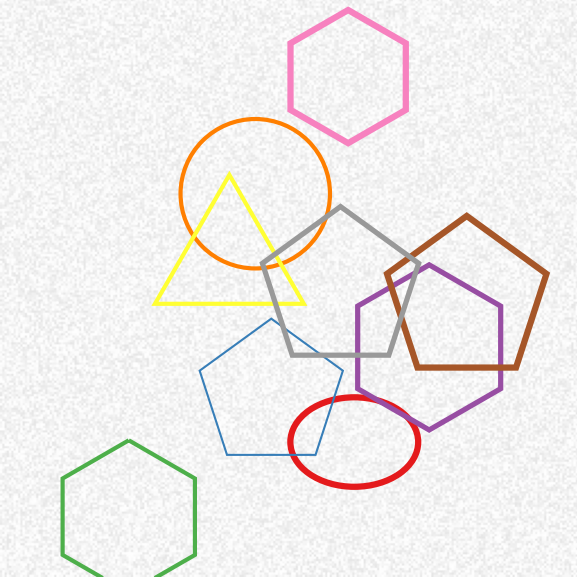[{"shape": "oval", "thickness": 3, "radius": 0.55, "center": [0.613, 0.234]}, {"shape": "pentagon", "thickness": 1, "radius": 0.65, "center": [0.47, 0.317]}, {"shape": "hexagon", "thickness": 2, "radius": 0.66, "center": [0.223, 0.104]}, {"shape": "hexagon", "thickness": 2.5, "radius": 0.71, "center": [0.743, 0.398]}, {"shape": "circle", "thickness": 2, "radius": 0.65, "center": [0.442, 0.664]}, {"shape": "triangle", "thickness": 2, "radius": 0.74, "center": [0.397, 0.547]}, {"shape": "pentagon", "thickness": 3, "radius": 0.73, "center": [0.808, 0.48]}, {"shape": "hexagon", "thickness": 3, "radius": 0.58, "center": [0.603, 0.867]}, {"shape": "pentagon", "thickness": 2.5, "radius": 0.71, "center": [0.59, 0.499]}]